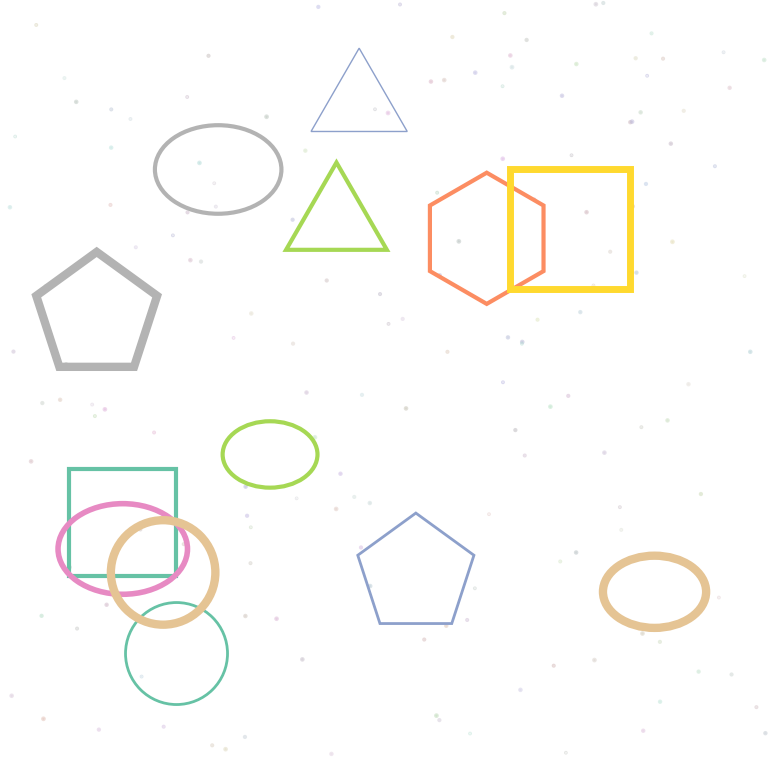[{"shape": "square", "thickness": 1.5, "radius": 0.35, "center": [0.159, 0.322]}, {"shape": "circle", "thickness": 1, "radius": 0.33, "center": [0.229, 0.151]}, {"shape": "hexagon", "thickness": 1.5, "radius": 0.43, "center": [0.632, 0.691]}, {"shape": "triangle", "thickness": 0.5, "radius": 0.36, "center": [0.466, 0.865]}, {"shape": "pentagon", "thickness": 1, "radius": 0.4, "center": [0.54, 0.254]}, {"shape": "oval", "thickness": 2, "radius": 0.42, "center": [0.159, 0.287]}, {"shape": "triangle", "thickness": 1.5, "radius": 0.38, "center": [0.437, 0.713]}, {"shape": "oval", "thickness": 1.5, "radius": 0.31, "center": [0.351, 0.41]}, {"shape": "square", "thickness": 2.5, "radius": 0.39, "center": [0.74, 0.703]}, {"shape": "circle", "thickness": 3, "radius": 0.34, "center": [0.212, 0.257]}, {"shape": "oval", "thickness": 3, "radius": 0.33, "center": [0.85, 0.231]}, {"shape": "pentagon", "thickness": 3, "radius": 0.41, "center": [0.126, 0.59]}, {"shape": "oval", "thickness": 1.5, "radius": 0.41, "center": [0.283, 0.78]}]